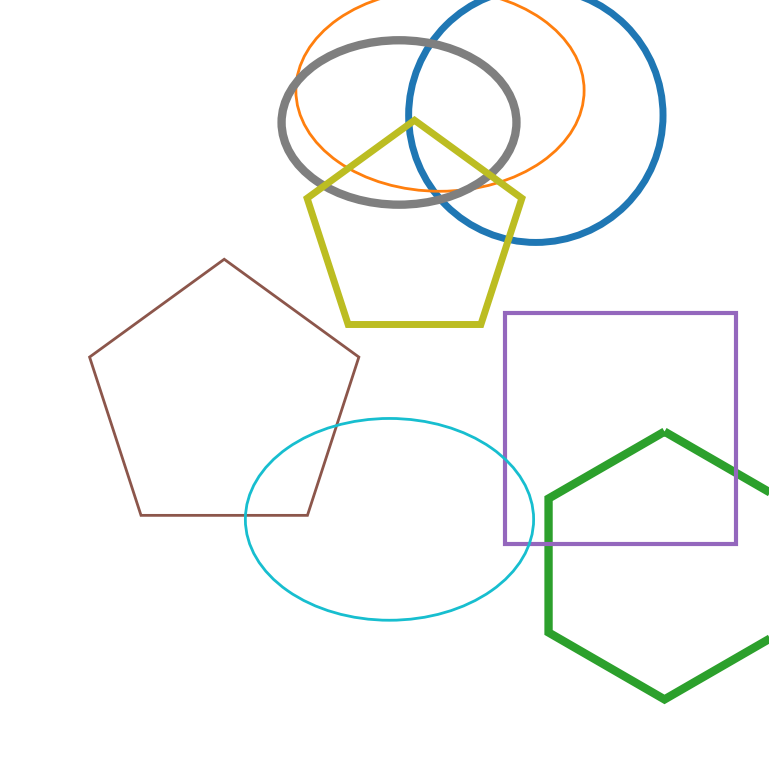[{"shape": "circle", "thickness": 2.5, "radius": 0.83, "center": [0.696, 0.85]}, {"shape": "oval", "thickness": 1, "radius": 0.94, "center": [0.571, 0.883]}, {"shape": "hexagon", "thickness": 3, "radius": 0.87, "center": [0.863, 0.266]}, {"shape": "square", "thickness": 1.5, "radius": 0.75, "center": [0.806, 0.443]}, {"shape": "pentagon", "thickness": 1, "radius": 0.92, "center": [0.291, 0.479]}, {"shape": "oval", "thickness": 3, "radius": 0.76, "center": [0.518, 0.841]}, {"shape": "pentagon", "thickness": 2.5, "radius": 0.73, "center": [0.538, 0.697]}, {"shape": "oval", "thickness": 1, "radius": 0.94, "center": [0.506, 0.326]}]